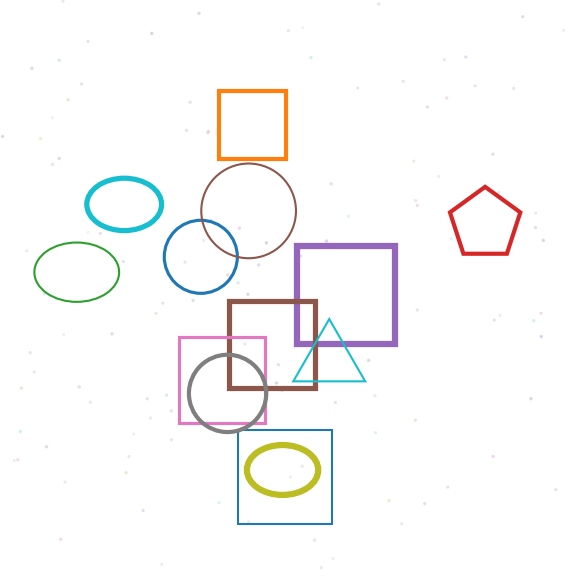[{"shape": "square", "thickness": 1, "radius": 0.41, "center": [0.493, 0.173]}, {"shape": "circle", "thickness": 1.5, "radius": 0.32, "center": [0.348, 0.554]}, {"shape": "square", "thickness": 2, "radius": 0.29, "center": [0.438, 0.783]}, {"shape": "oval", "thickness": 1, "radius": 0.37, "center": [0.133, 0.528]}, {"shape": "pentagon", "thickness": 2, "radius": 0.32, "center": [0.84, 0.612]}, {"shape": "square", "thickness": 3, "radius": 0.42, "center": [0.599, 0.489]}, {"shape": "circle", "thickness": 1, "radius": 0.41, "center": [0.431, 0.634]}, {"shape": "square", "thickness": 2.5, "radius": 0.37, "center": [0.471, 0.403]}, {"shape": "square", "thickness": 1.5, "radius": 0.37, "center": [0.385, 0.341]}, {"shape": "circle", "thickness": 2, "radius": 0.33, "center": [0.394, 0.318]}, {"shape": "oval", "thickness": 3, "radius": 0.31, "center": [0.489, 0.185]}, {"shape": "triangle", "thickness": 1, "radius": 0.36, "center": [0.57, 0.375]}, {"shape": "oval", "thickness": 2.5, "radius": 0.32, "center": [0.215, 0.645]}]